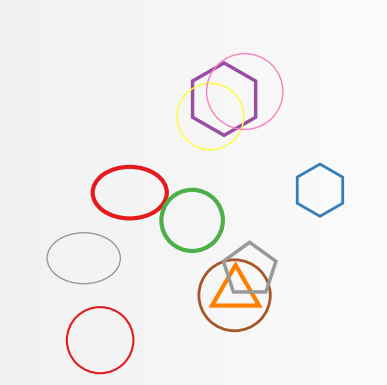[{"shape": "oval", "thickness": 3, "radius": 0.48, "center": [0.335, 0.5]}, {"shape": "circle", "thickness": 1.5, "radius": 0.43, "center": [0.258, 0.116]}, {"shape": "hexagon", "thickness": 2, "radius": 0.34, "center": [0.826, 0.506]}, {"shape": "circle", "thickness": 3, "radius": 0.4, "center": [0.496, 0.428]}, {"shape": "hexagon", "thickness": 2.5, "radius": 0.47, "center": [0.578, 0.742]}, {"shape": "triangle", "thickness": 3, "radius": 0.35, "center": [0.608, 0.241]}, {"shape": "circle", "thickness": 1, "radius": 0.43, "center": [0.543, 0.697]}, {"shape": "circle", "thickness": 2, "radius": 0.46, "center": [0.605, 0.233]}, {"shape": "circle", "thickness": 1, "radius": 0.49, "center": [0.632, 0.762]}, {"shape": "pentagon", "thickness": 2.5, "radius": 0.36, "center": [0.644, 0.299]}, {"shape": "oval", "thickness": 1, "radius": 0.47, "center": [0.216, 0.329]}]